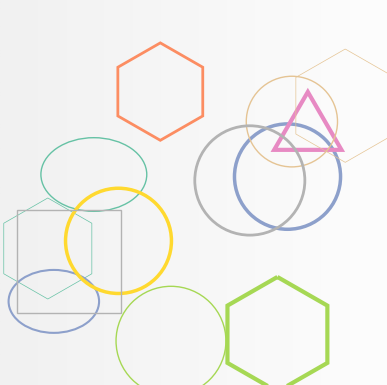[{"shape": "hexagon", "thickness": 0.5, "radius": 0.66, "center": [0.123, 0.355]}, {"shape": "oval", "thickness": 1, "radius": 0.68, "center": [0.242, 0.547]}, {"shape": "hexagon", "thickness": 2, "radius": 0.63, "center": [0.414, 0.762]}, {"shape": "oval", "thickness": 1.5, "radius": 0.58, "center": [0.139, 0.217]}, {"shape": "circle", "thickness": 2.5, "radius": 0.68, "center": [0.742, 0.541]}, {"shape": "triangle", "thickness": 3, "radius": 0.5, "center": [0.794, 0.661]}, {"shape": "circle", "thickness": 1, "radius": 0.71, "center": [0.441, 0.115]}, {"shape": "hexagon", "thickness": 3, "radius": 0.74, "center": [0.716, 0.132]}, {"shape": "circle", "thickness": 2.5, "radius": 0.68, "center": [0.306, 0.374]}, {"shape": "circle", "thickness": 1, "radius": 0.59, "center": [0.753, 0.684]}, {"shape": "hexagon", "thickness": 0.5, "radius": 0.74, "center": [0.891, 0.726]}, {"shape": "square", "thickness": 1, "radius": 0.67, "center": [0.179, 0.32]}, {"shape": "circle", "thickness": 2, "radius": 0.71, "center": [0.645, 0.531]}]